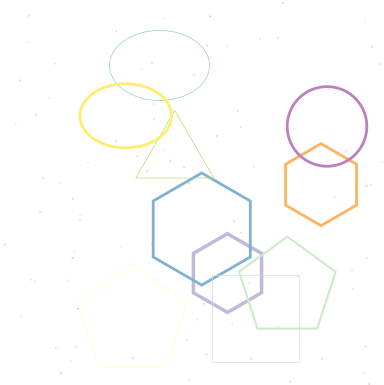[{"shape": "oval", "thickness": 0.5, "radius": 0.65, "center": [0.414, 0.83]}, {"shape": "pentagon", "thickness": 0.5, "radius": 0.75, "center": [0.344, 0.168]}, {"shape": "hexagon", "thickness": 2.5, "radius": 0.51, "center": [0.591, 0.291]}, {"shape": "hexagon", "thickness": 2, "radius": 0.73, "center": [0.524, 0.405]}, {"shape": "hexagon", "thickness": 2, "radius": 0.53, "center": [0.834, 0.52]}, {"shape": "triangle", "thickness": 0.5, "radius": 0.59, "center": [0.454, 0.596]}, {"shape": "square", "thickness": 0.5, "radius": 0.56, "center": [0.664, 0.173]}, {"shape": "circle", "thickness": 2, "radius": 0.52, "center": [0.849, 0.672]}, {"shape": "pentagon", "thickness": 1.5, "radius": 0.66, "center": [0.746, 0.253]}, {"shape": "oval", "thickness": 2, "radius": 0.59, "center": [0.327, 0.699]}]